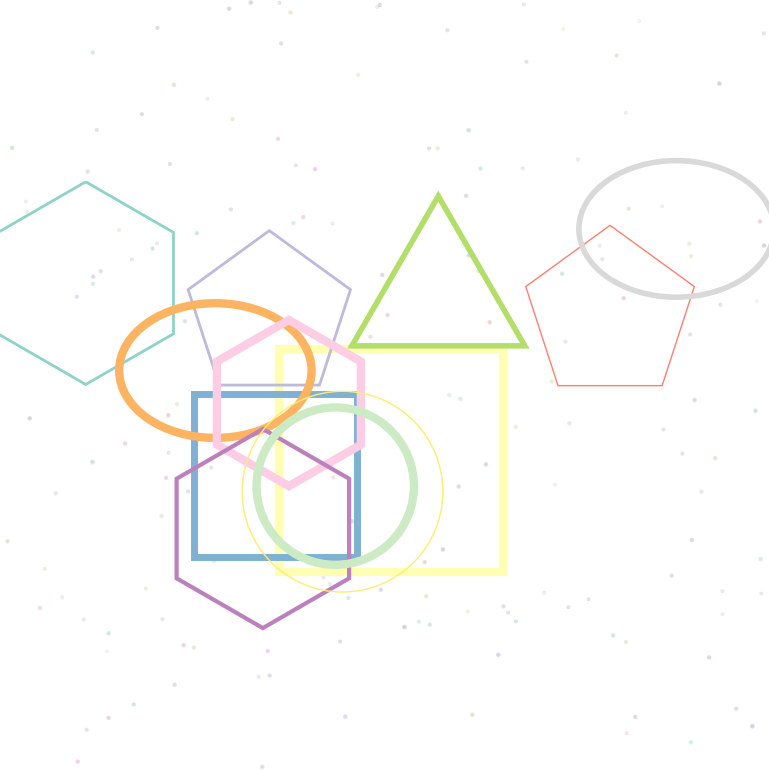[{"shape": "hexagon", "thickness": 1, "radius": 0.66, "center": [0.111, 0.632]}, {"shape": "square", "thickness": 3, "radius": 0.73, "center": [0.508, 0.402]}, {"shape": "pentagon", "thickness": 1, "radius": 0.55, "center": [0.35, 0.59]}, {"shape": "pentagon", "thickness": 0.5, "radius": 0.58, "center": [0.792, 0.592]}, {"shape": "square", "thickness": 2.5, "radius": 0.53, "center": [0.357, 0.382]}, {"shape": "oval", "thickness": 3, "radius": 0.62, "center": [0.28, 0.519]}, {"shape": "triangle", "thickness": 2, "radius": 0.65, "center": [0.569, 0.616]}, {"shape": "hexagon", "thickness": 3, "radius": 0.54, "center": [0.375, 0.477]}, {"shape": "oval", "thickness": 2, "radius": 0.63, "center": [0.878, 0.703]}, {"shape": "hexagon", "thickness": 1.5, "radius": 0.65, "center": [0.341, 0.314]}, {"shape": "circle", "thickness": 3, "radius": 0.51, "center": [0.435, 0.369]}, {"shape": "circle", "thickness": 0.5, "radius": 0.65, "center": [0.445, 0.361]}]